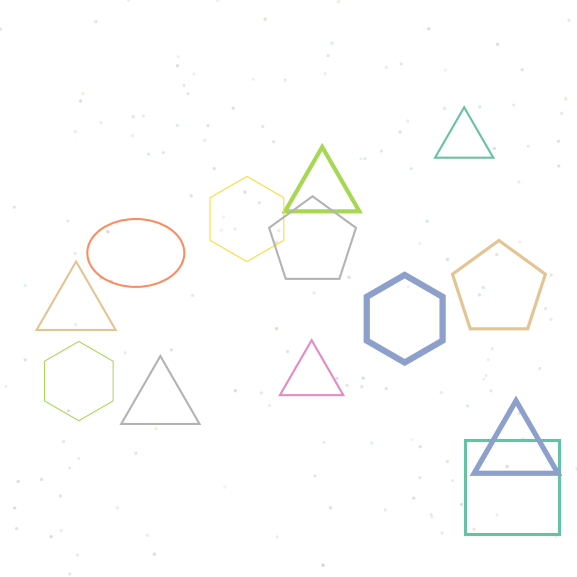[{"shape": "square", "thickness": 1.5, "radius": 0.41, "center": [0.886, 0.156]}, {"shape": "triangle", "thickness": 1, "radius": 0.29, "center": [0.804, 0.755]}, {"shape": "oval", "thickness": 1, "radius": 0.42, "center": [0.235, 0.561]}, {"shape": "triangle", "thickness": 2.5, "radius": 0.42, "center": [0.894, 0.221]}, {"shape": "hexagon", "thickness": 3, "radius": 0.38, "center": [0.701, 0.447]}, {"shape": "triangle", "thickness": 1, "radius": 0.32, "center": [0.54, 0.347]}, {"shape": "hexagon", "thickness": 0.5, "radius": 0.34, "center": [0.136, 0.339]}, {"shape": "triangle", "thickness": 2, "radius": 0.37, "center": [0.558, 0.67]}, {"shape": "hexagon", "thickness": 0.5, "radius": 0.37, "center": [0.428, 0.62]}, {"shape": "triangle", "thickness": 1, "radius": 0.4, "center": [0.132, 0.467]}, {"shape": "pentagon", "thickness": 1.5, "radius": 0.42, "center": [0.864, 0.498]}, {"shape": "pentagon", "thickness": 1, "radius": 0.4, "center": [0.541, 0.58]}, {"shape": "triangle", "thickness": 1, "radius": 0.39, "center": [0.278, 0.304]}]